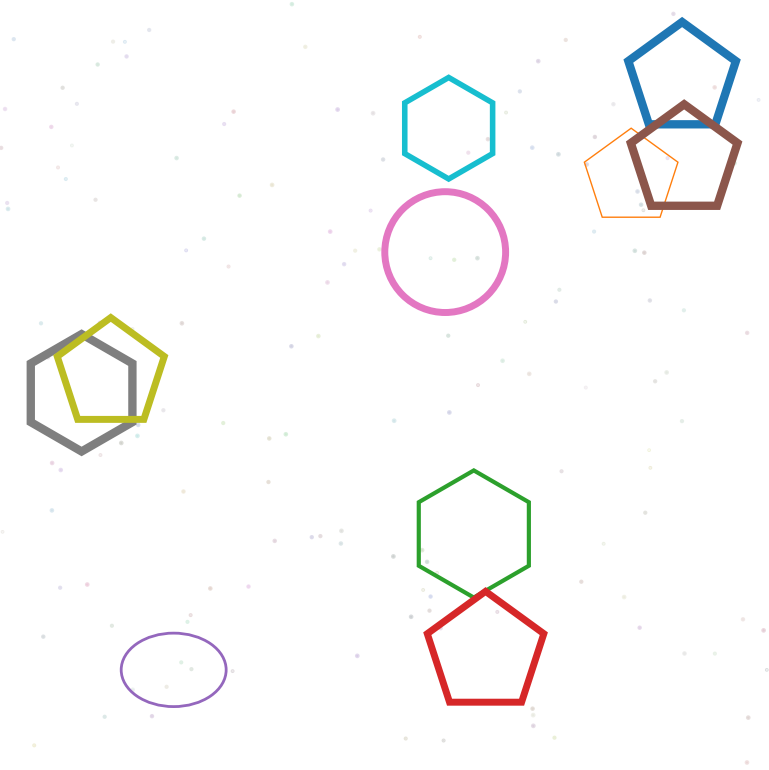[{"shape": "pentagon", "thickness": 3, "radius": 0.37, "center": [0.886, 0.898]}, {"shape": "pentagon", "thickness": 0.5, "radius": 0.32, "center": [0.82, 0.77]}, {"shape": "hexagon", "thickness": 1.5, "radius": 0.41, "center": [0.615, 0.307]}, {"shape": "pentagon", "thickness": 2.5, "radius": 0.4, "center": [0.631, 0.152]}, {"shape": "oval", "thickness": 1, "radius": 0.34, "center": [0.226, 0.13]}, {"shape": "pentagon", "thickness": 3, "radius": 0.36, "center": [0.889, 0.792]}, {"shape": "circle", "thickness": 2.5, "radius": 0.39, "center": [0.578, 0.673]}, {"shape": "hexagon", "thickness": 3, "radius": 0.38, "center": [0.106, 0.49]}, {"shape": "pentagon", "thickness": 2.5, "radius": 0.37, "center": [0.144, 0.514]}, {"shape": "hexagon", "thickness": 2, "radius": 0.33, "center": [0.583, 0.833]}]